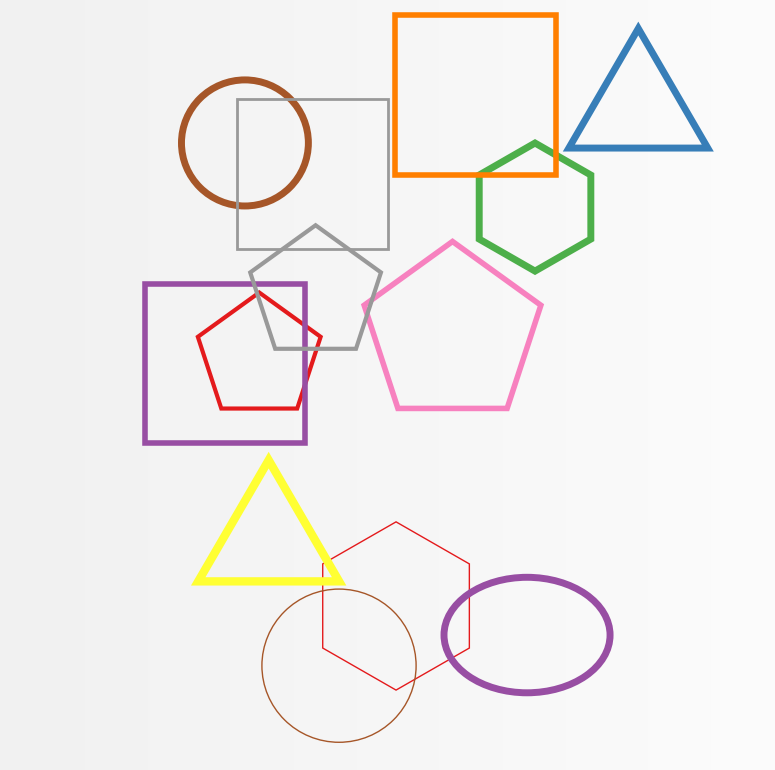[{"shape": "pentagon", "thickness": 1.5, "radius": 0.42, "center": [0.335, 0.537]}, {"shape": "hexagon", "thickness": 0.5, "radius": 0.55, "center": [0.511, 0.213]}, {"shape": "triangle", "thickness": 2.5, "radius": 0.52, "center": [0.824, 0.859]}, {"shape": "hexagon", "thickness": 2.5, "radius": 0.42, "center": [0.69, 0.731]}, {"shape": "square", "thickness": 2, "radius": 0.52, "center": [0.291, 0.528]}, {"shape": "oval", "thickness": 2.5, "radius": 0.54, "center": [0.68, 0.175]}, {"shape": "square", "thickness": 2, "radius": 0.52, "center": [0.614, 0.877]}, {"shape": "triangle", "thickness": 3, "radius": 0.52, "center": [0.347, 0.297]}, {"shape": "circle", "thickness": 2.5, "radius": 0.41, "center": [0.316, 0.814]}, {"shape": "circle", "thickness": 0.5, "radius": 0.5, "center": [0.437, 0.135]}, {"shape": "pentagon", "thickness": 2, "radius": 0.6, "center": [0.584, 0.567]}, {"shape": "pentagon", "thickness": 1.5, "radius": 0.44, "center": [0.407, 0.619]}, {"shape": "square", "thickness": 1, "radius": 0.49, "center": [0.403, 0.774]}]